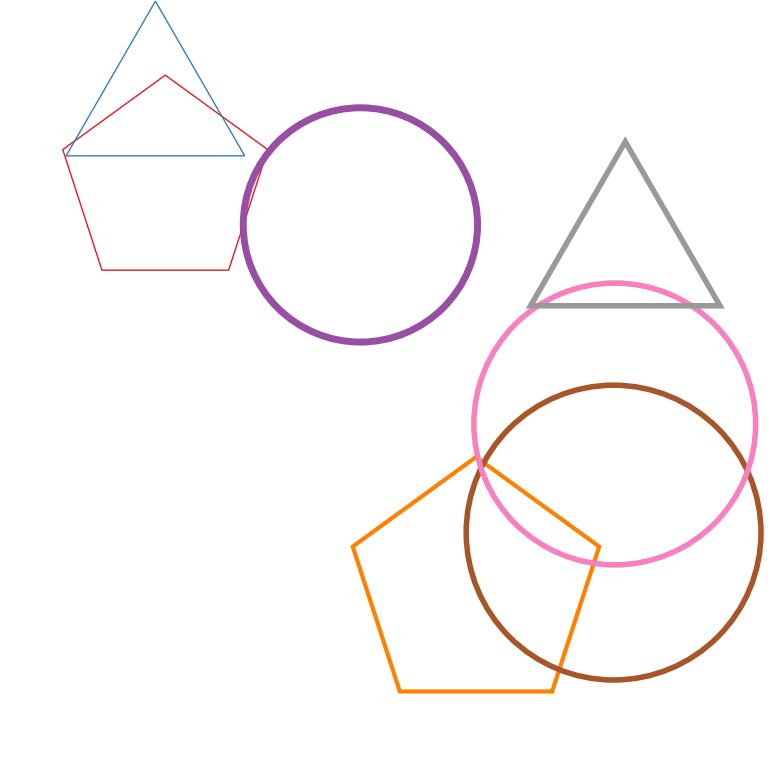[{"shape": "pentagon", "thickness": 0.5, "radius": 0.7, "center": [0.215, 0.762]}, {"shape": "triangle", "thickness": 0.5, "radius": 0.67, "center": [0.202, 0.865]}, {"shape": "circle", "thickness": 2.5, "radius": 0.76, "center": [0.468, 0.708]}, {"shape": "pentagon", "thickness": 1.5, "radius": 0.84, "center": [0.618, 0.238]}, {"shape": "circle", "thickness": 2, "radius": 0.96, "center": [0.797, 0.308]}, {"shape": "circle", "thickness": 2, "radius": 0.91, "center": [0.798, 0.449]}, {"shape": "triangle", "thickness": 2, "radius": 0.71, "center": [0.812, 0.674]}]